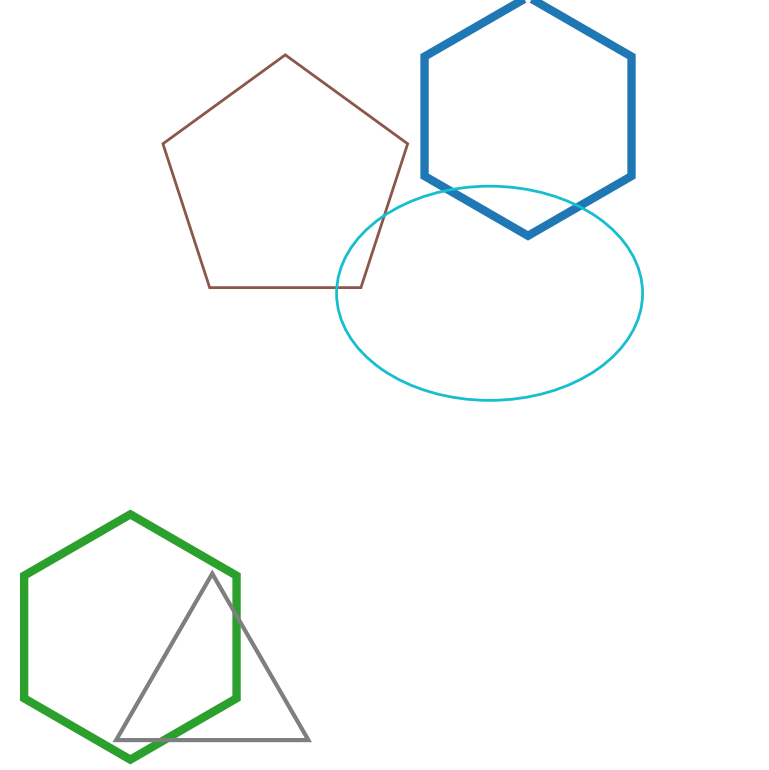[{"shape": "hexagon", "thickness": 3, "radius": 0.78, "center": [0.686, 0.849]}, {"shape": "hexagon", "thickness": 3, "radius": 0.8, "center": [0.169, 0.173]}, {"shape": "pentagon", "thickness": 1, "radius": 0.84, "center": [0.371, 0.762]}, {"shape": "triangle", "thickness": 1.5, "radius": 0.72, "center": [0.276, 0.111]}, {"shape": "oval", "thickness": 1, "radius": 0.99, "center": [0.636, 0.619]}]